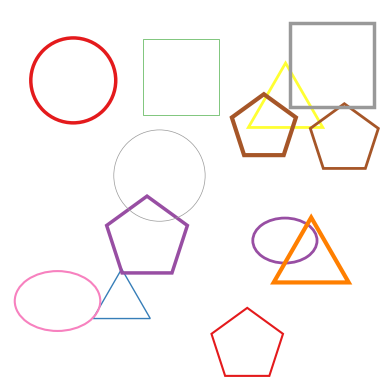[{"shape": "pentagon", "thickness": 1.5, "radius": 0.49, "center": [0.642, 0.103]}, {"shape": "circle", "thickness": 2.5, "radius": 0.55, "center": [0.19, 0.791]}, {"shape": "triangle", "thickness": 1, "radius": 0.43, "center": [0.316, 0.216]}, {"shape": "square", "thickness": 0.5, "radius": 0.49, "center": [0.47, 0.799]}, {"shape": "pentagon", "thickness": 2.5, "radius": 0.55, "center": [0.382, 0.38]}, {"shape": "oval", "thickness": 2, "radius": 0.42, "center": [0.74, 0.375]}, {"shape": "triangle", "thickness": 3, "radius": 0.56, "center": [0.808, 0.323]}, {"shape": "triangle", "thickness": 2, "radius": 0.56, "center": [0.742, 0.725]}, {"shape": "pentagon", "thickness": 2, "radius": 0.46, "center": [0.894, 0.638]}, {"shape": "pentagon", "thickness": 3, "radius": 0.44, "center": [0.685, 0.668]}, {"shape": "oval", "thickness": 1.5, "radius": 0.56, "center": [0.149, 0.218]}, {"shape": "square", "thickness": 2.5, "radius": 0.55, "center": [0.862, 0.831]}, {"shape": "circle", "thickness": 0.5, "radius": 0.59, "center": [0.414, 0.544]}]